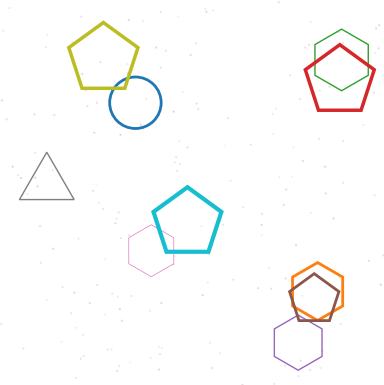[{"shape": "circle", "thickness": 2, "radius": 0.33, "center": [0.352, 0.733]}, {"shape": "hexagon", "thickness": 2, "radius": 0.38, "center": [0.825, 0.243]}, {"shape": "hexagon", "thickness": 1, "radius": 0.4, "center": [0.887, 0.844]}, {"shape": "pentagon", "thickness": 2.5, "radius": 0.47, "center": [0.883, 0.79]}, {"shape": "hexagon", "thickness": 1, "radius": 0.36, "center": [0.775, 0.11]}, {"shape": "pentagon", "thickness": 2, "radius": 0.34, "center": [0.816, 0.222]}, {"shape": "hexagon", "thickness": 0.5, "radius": 0.34, "center": [0.393, 0.349]}, {"shape": "triangle", "thickness": 1, "radius": 0.41, "center": [0.122, 0.523]}, {"shape": "pentagon", "thickness": 2.5, "radius": 0.47, "center": [0.269, 0.847]}, {"shape": "pentagon", "thickness": 3, "radius": 0.46, "center": [0.487, 0.421]}]